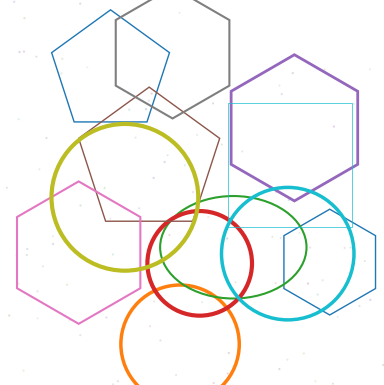[{"shape": "pentagon", "thickness": 1, "radius": 0.8, "center": [0.287, 0.814]}, {"shape": "hexagon", "thickness": 1, "radius": 0.69, "center": [0.856, 0.319]}, {"shape": "circle", "thickness": 2.5, "radius": 0.77, "center": [0.468, 0.106]}, {"shape": "oval", "thickness": 1.5, "radius": 0.95, "center": [0.606, 0.358]}, {"shape": "circle", "thickness": 3, "radius": 0.68, "center": [0.519, 0.316]}, {"shape": "hexagon", "thickness": 2, "radius": 0.95, "center": [0.765, 0.668]}, {"shape": "pentagon", "thickness": 1, "radius": 0.96, "center": [0.387, 0.581]}, {"shape": "hexagon", "thickness": 1.5, "radius": 0.92, "center": [0.204, 0.344]}, {"shape": "hexagon", "thickness": 1.5, "radius": 0.85, "center": [0.448, 0.863]}, {"shape": "circle", "thickness": 3, "radius": 0.95, "center": [0.324, 0.487]}, {"shape": "circle", "thickness": 2.5, "radius": 0.86, "center": [0.747, 0.341]}, {"shape": "square", "thickness": 0.5, "radius": 0.8, "center": [0.753, 0.572]}]